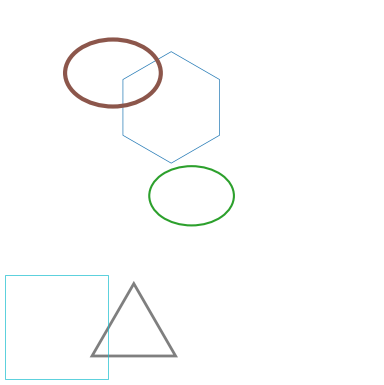[{"shape": "hexagon", "thickness": 0.5, "radius": 0.72, "center": [0.445, 0.721]}, {"shape": "oval", "thickness": 1.5, "radius": 0.55, "center": [0.498, 0.491]}, {"shape": "oval", "thickness": 3, "radius": 0.62, "center": [0.293, 0.81]}, {"shape": "triangle", "thickness": 2, "radius": 0.63, "center": [0.348, 0.138]}, {"shape": "square", "thickness": 0.5, "radius": 0.67, "center": [0.147, 0.151]}]